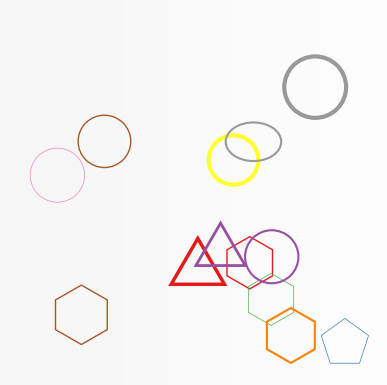[{"shape": "triangle", "thickness": 2.5, "radius": 0.4, "center": [0.511, 0.301]}, {"shape": "hexagon", "thickness": 1, "radius": 0.34, "center": [0.645, 0.317]}, {"shape": "pentagon", "thickness": 0.5, "radius": 0.32, "center": [0.89, 0.109]}, {"shape": "hexagon", "thickness": 0.5, "radius": 0.34, "center": [0.699, 0.222]}, {"shape": "circle", "thickness": 1.5, "radius": 0.34, "center": [0.701, 0.333]}, {"shape": "triangle", "thickness": 2, "radius": 0.37, "center": [0.569, 0.347]}, {"shape": "hexagon", "thickness": 1.5, "radius": 0.36, "center": [0.751, 0.129]}, {"shape": "circle", "thickness": 3, "radius": 0.32, "center": [0.603, 0.584]}, {"shape": "hexagon", "thickness": 1, "radius": 0.39, "center": [0.21, 0.182]}, {"shape": "circle", "thickness": 1, "radius": 0.34, "center": [0.27, 0.633]}, {"shape": "circle", "thickness": 0.5, "radius": 0.35, "center": [0.148, 0.545]}, {"shape": "oval", "thickness": 1.5, "radius": 0.36, "center": [0.654, 0.632]}, {"shape": "circle", "thickness": 3, "radius": 0.4, "center": [0.813, 0.774]}]